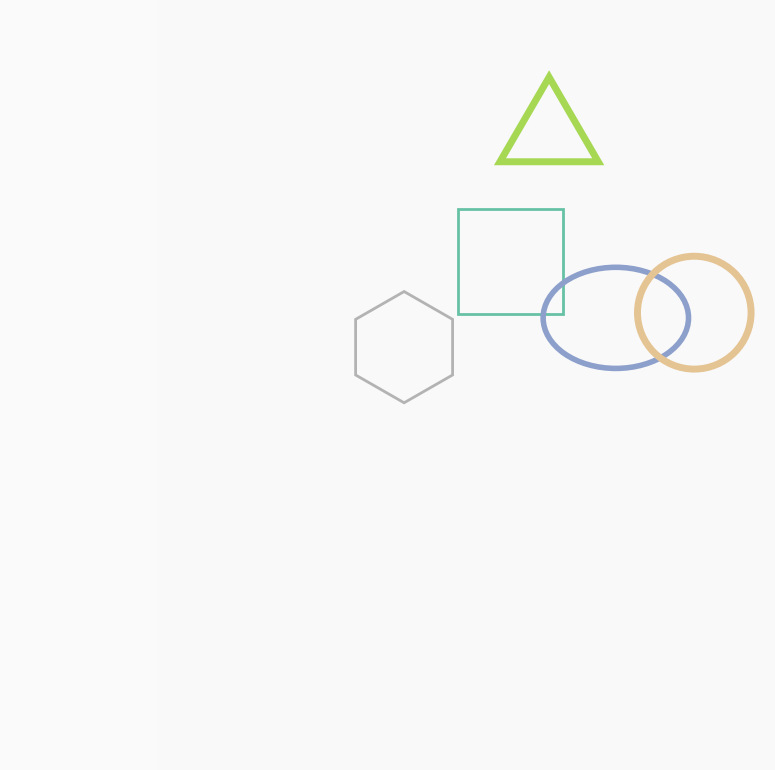[{"shape": "square", "thickness": 1, "radius": 0.34, "center": [0.658, 0.66]}, {"shape": "oval", "thickness": 2, "radius": 0.47, "center": [0.795, 0.587]}, {"shape": "triangle", "thickness": 2.5, "radius": 0.37, "center": [0.709, 0.827]}, {"shape": "circle", "thickness": 2.5, "radius": 0.37, "center": [0.896, 0.594]}, {"shape": "hexagon", "thickness": 1, "radius": 0.36, "center": [0.521, 0.549]}]